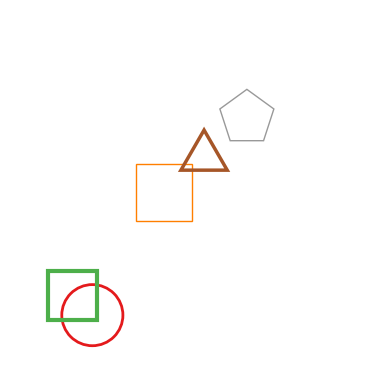[{"shape": "circle", "thickness": 2, "radius": 0.4, "center": [0.24, 0.181]}, {"shape": "square", "thickness": 3, "radius": 0.32, "center": [0.188, 0.233]}, {"shape": "square", "thickness": 1, "radius": 0.37, "center": [0.426, 0.5]}, {"shape": "triangle", "thickness": 2.5, "radius": 0.35, "center": [0.53, 0.593]}, {"shape": "pentagon", "thickness": 1, "radius": 0.37, "center": [0.641, 0.694]}]